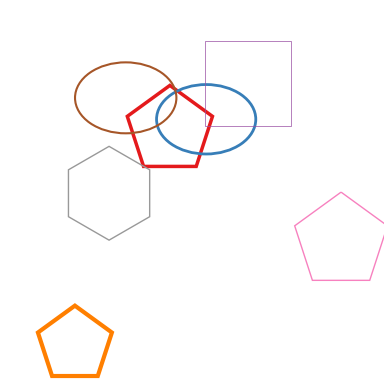[{"shape": "pentagon", "thickness": 2.5, "radius": 0.58, "center": [0.441, 0.662]}, {"shape": "oval", "thickness": 2, "radius": 0.64, "center": [0.535, 0.69]}, {"shape": "square", "thickness": 0.5, "radius": 0.55, "center": [0.644, 0.783]}, {"shape": "pentagon", "thickness": 3, "radius": 0.51, "center": [0.195, 0.105]}, {"shape": "oval", "thickness": 1.5, "radius": 0.66, "center": [0.327, 0.746]}, {"shape": "pentagon", "thickness": 1, "radius": 0.63, "center": [0.886, 0.374]}, {"shape": "hexagon", "thickness": 1, "radius": 0.61, "center": [0.283, 0.498]}]